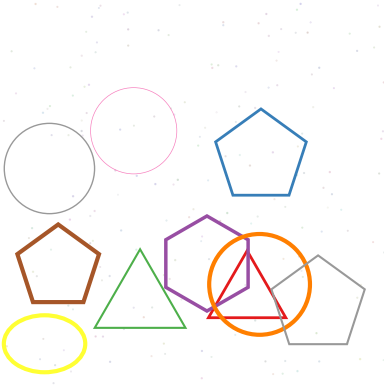[{"shape": "triangle", "thickness": 2, "radius": 0.58, "center": [0.642, 0.233]}, {"shape": "pentagon", "thickness": 2, "radius": 0.62, "center": [0.678, 0.593]}, {"shape": "triangle", "thickness": 1.5, "radius": 0.68, "center": [0.364, 0.216]}, {"shape": "hexagon", "thickness": 2.5, "radius": 0.62, "center": [0.538, 0.316]}, {"shape": "circle", "thickness": 3, "radius": 0.65, "center": [0.674, 0.261]}, {"shape": "oval", "thickness": 3, "radius": 0.53, "center": [0.116, 0.107]}, {"shape": "pentagon", "thickness": 3, "radius": 0.56, "center": [0.151, 0.305]}, {"shape": "circle", "thickness": 0.5, "radius": 0.56, "center": [0.347, 0.66]}, {"shape": "circle", "thickness": 1, "radius": 0.59, "center": [0.128, 0.562]}, {"shape": "pentagon", "thickness": 1.5, "radius": 0.64, "center": [0.826, 0.209]}]